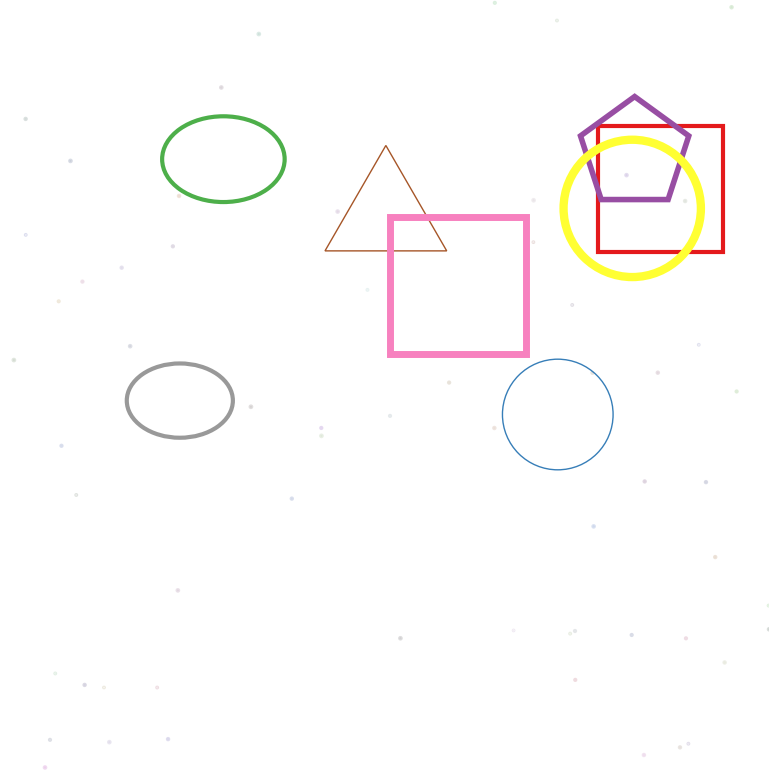[{"shape": "square", "thickness": 1.5, "radius": 0.41, "center": [0.858, 0.755]}, {"shape": "circle", "thickness": 0.5, "radius": 0.36, "center": [0.724, 0.462]}, {"shape": "oval", "thickness": 1.5, "radius": 0.4, "center": [0.29, 0.793]}, {"shape": "pentagon", "thickness": 2, "radius": 0.37, "center": [0.824, 0.801]}, {"shape": "circle", "thickness": 3, "radius": 0.45, "center": [0.821, 0.729]}, {"shape": "triangle", "thickness": 0.5, "radius": 0.46, "center": [0.501, 0.72]}, {"shape": "square", "thickness": 2.5, "radius": 0.44, "center": [0.595, 0.629]}, {"shape": "oval", "thickness": 1.5, "radius": 0.34, "center": [0.234, 0.48]}]